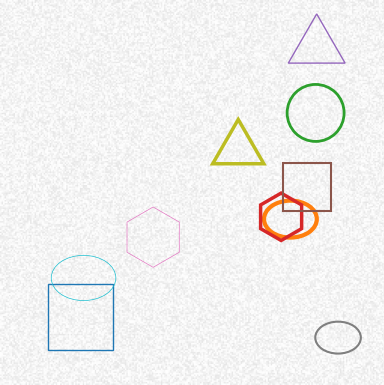[{"shape": "square", "thickness": 1, "radius": 0.43, "center": [0.209, 0.177]}, {"shape": "oval", "thickness": 3, "radius": 0.34, "center": [0.754, 0.431]}, {"shape": "circle", "thickness": 2, "radius": 0.37, "center": [0.82, 0.707]}, {"shape": "hexagon", "thickness": 2.5, "radius": 0.31, "center": [0.73, 0.437]}, {"shape": "triangle", "thickness": 1, "radius": 0.43, "center": [0.823, 0.879]}, {"shape": "square", "thickness": 1.5, "radius": 0.31, "center": [0.797, 0.514]}, {"shape": "hexagon", "thickness": 0.5, "radius": 0.39, "center": [0.398, 0.384]}, {"shape": "oval", "thickness": 1.5, "radius": 0.3, "center": [0.878, 0.123]}, {"shape": "triangle", "thickness": 2.5, "radius": 0.38, "center": [0.619, 0.613]}, {"shape": "oval", "thickness": 0.5, "radius": 0.42, "center": [0.217, 0.278]}]